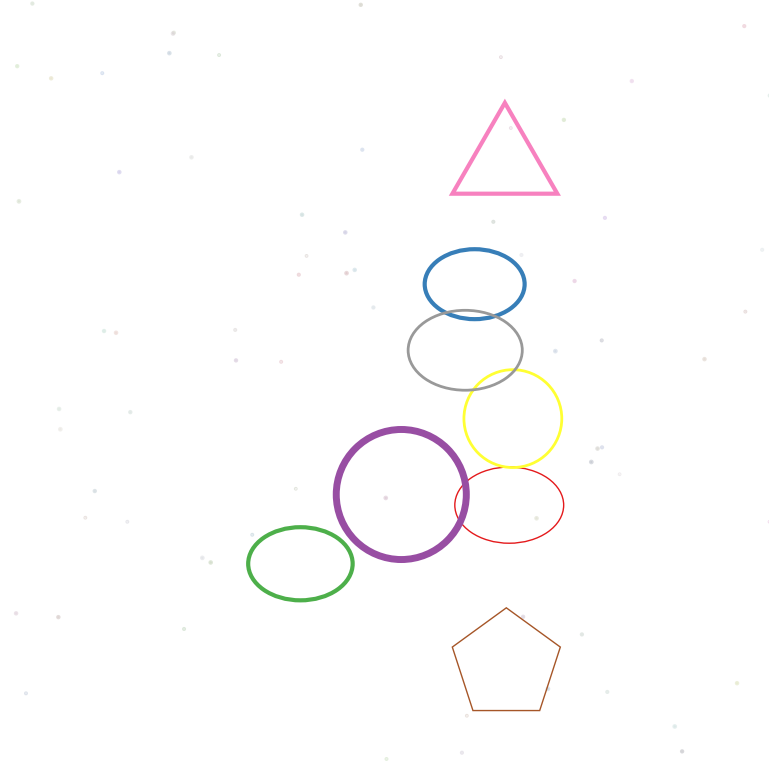[{"shape": "oval", "thickness": 0.5, "radius": 0.35, "center": [0.661, 0.344]}, {"shape": "oval", "thickness": 1.5, "radius": 0.32, "center": [0.616, 0.631]}, {"shape": "oval", "thickness": 1.5, "radius": 0.34, "center": [0.39, 0.268]}, {"shape": "circle", "thickness": 2.5, "radius": 0.42, "center": [0.521, 0.358]}, {"shape": "circle", "thickness": 1, "radius": 0.32, "center": [0.666, 0.456]}, {"shape": "pentagon", "thickness": 0.5, "radius": 0.37, "center": [0.658, 0.137]}, {"shape": "triangle", "thickness": 1.5, "radius": 0.39, "center": [0.656, 0.788]}, {"shape": "oval", "thickness": 1, "radius": 0.37, "center": [0.604, 0.545]}]